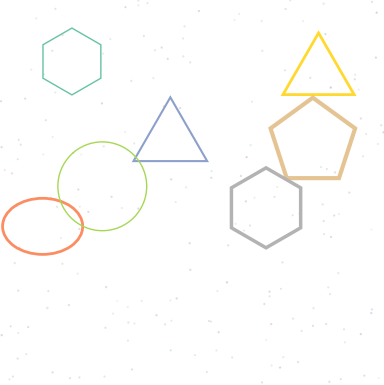[{"shape": "hexagon", "thickness": 1, "radius": 0.43, "center": [0.187, 0.84]}, {"shape": "oval", "thickness": 2, "radius": 0.52, "center": [0.111, 0.412]}, {"shape": "triangle", "thickness": 1.5, "radius": 0.55, "center": [0.442, 0.637]}, {"shape": "circle", "thickness": 1, "radius": 0.58, "center": [0.266, 0.516]}, {"shape": "triangle", "thickness": 2, "radius": 0.53, "center": [0.827, 0.808]}, {"shape": "pentagon", "thickness": 3, "radius": 0.58, "center": [0.813, 0.631]}, {"shape": "hexagon", "thickness": 2.5, "radius": 0.52, "center": [0.691, 0.46]}]